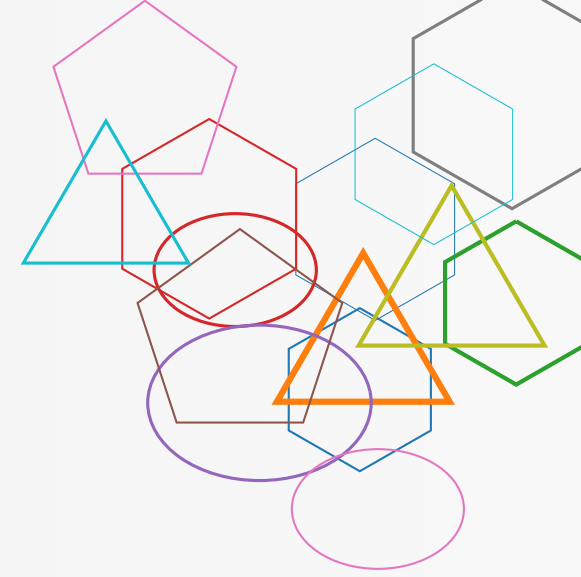[{"shape": "hexagon", "thickness": 1, "radius": 0.71, "center": [0.619, 0.324]}, {"shape": "hexagon", "thickness": 0.5, "radius": 0.79, "center": [0.646, 0.602]}, {"shape": "triangle", "thickness": 3, "radius": 0.86, "center": [0.625, 0.389]}, {"shape": "hexagon", "thickness": 2, "radius": 0.71, "center": [0.888, 0.475]}, {"shape": "hexagon", "thickness": 1, "radius": 0.86, "center": [0.36, 0.62]}, {"shape": "oval", "thickness": 1.5, "radius": 0.7, "center": [0.405, 0.531]}, {"shape": "oval", "thickness": 1.5, "radius": 0.96, "center": [0.446, 0.302]}, {"shape": "pentagon", "thickness": 1, "radius": 0.93, "center": [0.413, 0.417]}, {"shape": "pentagon", "thickness": 1, "radius": 0.83, "center": [0.249, 0.832]}, {"shape": "oval", "thickness": 1, "radius": 0.74, "center": [0.65, 0.118]}, {"shape": "hexagon", "thickness": 1.5, "radius": 0.98, "center": [0.881, 0.834]}, {"shape": "triangle", "thickness": 2, "radius": 0.92, "center": [0.777, 0.493]}, {"shape": "hexagon", "thickness": 0.5, "radius": 0.78, "center": [0.746, 0.732]}, {"shape": "triangle", "thickness": 1.5, "radius": 0.82, "center": [0.182, 0.626]}]